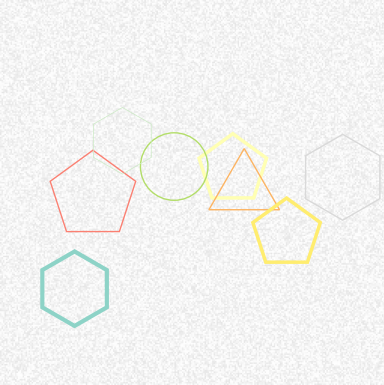[{"shape": "hexagon", "thickness": 3, "radius": 0.48, "center": [0.194, 0.25]}, {"shape": "pentagon", "thickness": 2.5, "radius": 0.46, "center": [0.605, 0.561]}, {"shape": "pentagon", "thickness": 1, "radius": 0.58, "center": [0.241, 0.493]}, {"shape": "triangle", "thickness": 1, "radius": 0.53, "center": [0.634, 0.508]}, {"shape": "circle", "thickness": 1, "radius": 0.44, "center": [0.452, 0.567]}, {"shape": "hexagon", "thickness": 1, "radius": 0.56, "center": [0.89, 0.54]}, {"shape": "hexagon", "thickness": 0.5, "radius": 0.43, "center": [0.318, 0.634]}, {"shape": "pentagon", "thickness": 2.5, "radius": 0.46, "center": [0.744, 0.393]}]